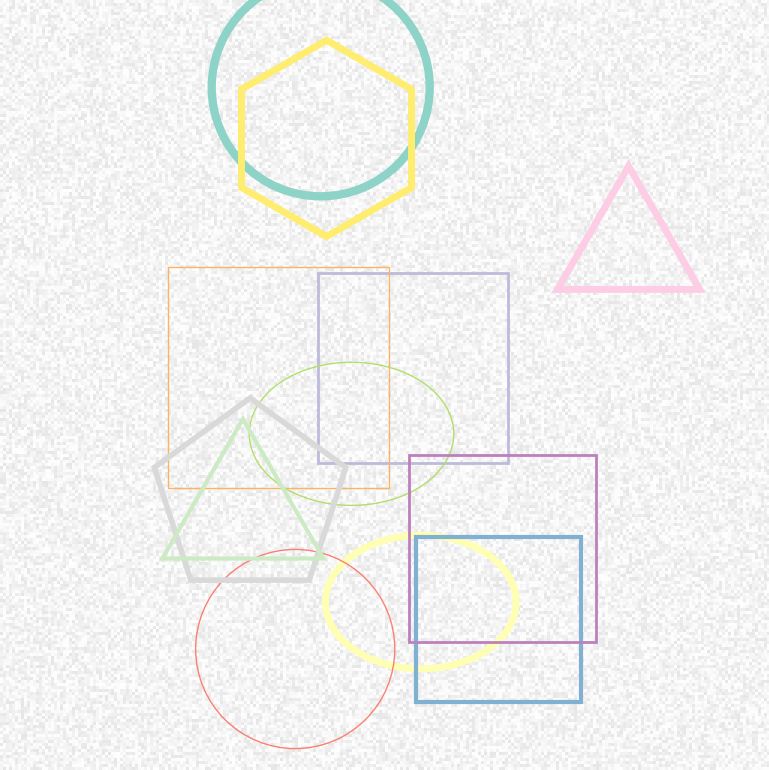[{"shape": "circle", "thickness": 3, "radius": 0.71, "center": [0.416, 0.887]}, {"shape": "oval", "thickness": 2.5, "radius": 0.62, "center": [0.546, 0.218]}, {"shape": "square", "thickness": 1, "radius": 0.62, "center": [0.537, 0.522]}, {"shape": "circle", "thickness": 0.5, "radius": 0.65, "center": [0.383, 0.157]}, {"shape": "square", "thickness": 1.5, "radius": 0.54, "center": [0.647, 0.196]}, {"shape": "square", "thickness": 0.5, "radius": 0.72, "center": [0.362, 0.51]}, {"shape": "oval", "thickness": 0.5, "radius": 0.66, "center": [0.457, 0.437]}, {"shape": "triangle", "thickness": 2.5, "radius": 0.53, "center": [0.816, 0.677]}, {"shape": "pentagon", "thickness": 2, "radius": 0.65, "center": [0.325, 0.352]}, {"shape": "square", "thickness": 1, "radius": 0.61, "center": [0.652, 0.288]}, {"shape": "triangle", "thickness": 1.5, "radius": 0.6, "center": [0.315, 0.335]}, {"shape": "hexagon", "thickness": 2.5, "radius": 0.64, "center": [0.424, 0.82]}]